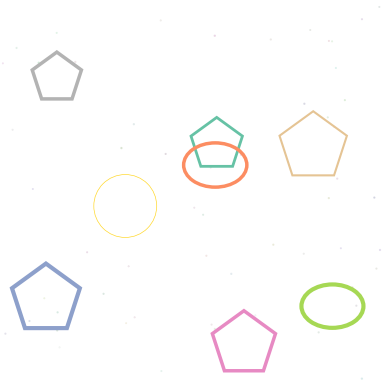[{"shape": "pentagon", "thickness": 2, "radius": 0.35, "center": [0.563, 0.625]}, {"shape": "oval", "thickness": 2.5, "radius": 0.41, "center": [0.559, 0.571]}, {"shape": "pentagon", "thickness": 3, "radius": 0.46, "center": [0.119, 0.223]}, {"shape": "pentagon", "thickness": 2.5, "radius": 0.43, "center": [0.634, 0.107]}, {"shape": "oval", "thickness": 3, "radius": 0.4, "center": [0.863, 0.205]}, {"shape": "circle", "thickness": 0.5, "radius": 0.41, "center": [0.325, 0.465]}, {"shape": "pentagon", "thickness": 1.5, "radius": 0.46, "center": [0.814, 0.619]}, {"shape": "pentagon", "thickness": 2.5, "radius": 0.34, "center": [0.148, 0.797]}]